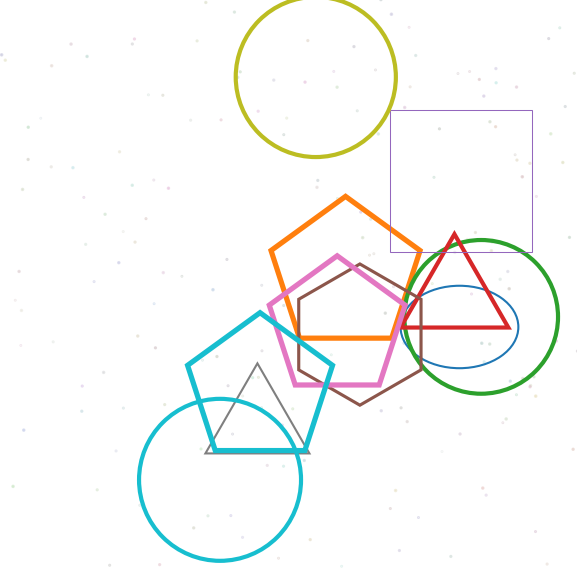[{"shape": "oval", "thickness": 1, "radius": 0.51, "center": [0.796, 0.433]}, {"shape": "pentagon", "thickness": 2.5, "radius": 0.68, "center": [0.598, 0.523]}, {"shape": "circle", "thickness": 2, "radius": 0.67, "center": [0.833, 0.45]}, {"shape": "triangle", "thickness": 2, "radius": 0.54, "center": [0.787, 0.486]}, {"shape": "square", "thickness": 0.5, "radius": 0.62, "center": [0.798, 0.686]}, {"shape": "hexagon", "thickness": 1.5, "radius": 0.61, "center": [0.623, 0.42]}, {"shape": "pentagon", "thickness": 2.5, "radius": 0.62, "center": [0.584, 0.433]}, {"shape": "triangle", "thickness": 1, "radius": 0.52, "center": [0.446, 0.266]}, {"shape": "circle", "thickness": 2, "radius": 0.69, "center": [0.547, 0.866]}, {"shape": "circle", "thickness": 2, "radius": 0.7, "center": [0.381, 0.168]}, {"shape": "pentagon", "thickness": 2.5, "radius": 0.66, "center": [0.45, 0.326]}]